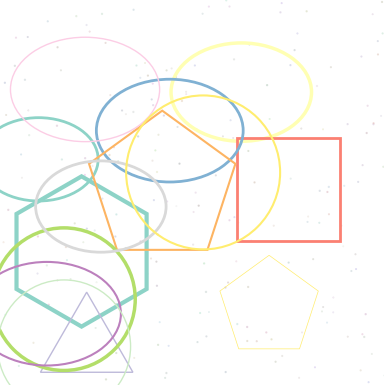[{"shape": "hexagon", "thickness": 3, "radius": 0.98, "center": [0.212, 0.347]}, {"shape": "oval", "thickness": 2, "radius": 0.77, "center": [0.1, 0.586]}, {"shape": "oval", "thickness": 2.5, "radius": 0.91, "center": [0.627, 0.761]}, {"shape": "triangle", "thickness": 1, "radius": 0.69, "center": [0.225, 0.102]}, {"shape": "square", "thickness": 2, "radius": 0.67, "center": [0.748, 0.507]}, {"shape": "oval", "thickness": 2, "radius": 0.95, "center": [0.441, 0.661]}, {"shape": "pentagon", "thickness": 1.5, "radius": 1.0, "center": [0.421, 0.513]}, {"shape": "circle", "thickness": 2.5, "radius": 0.93, "center": [0.166, 0.223]}, {"shape": "oval", "thickness": 1, "radius": 0.97, "center": [0.221, 0.768]}, {"shape": "oval", "thickness": 2, "radius": 0.85, "center": [0.262, 0.464]}, {"shape": "oval", "thickness": 1.5, "radius": 0.96, "center": [0.122, 0.185]}, {"shape": "circle", "thickness": 1, "radius": 0.86, "center": [0.166, 0.1]}, {"shape": "pentagon", "thickness": 0.5, "radius": 0.67, "center": [0.699, 0.203]}, {"shape": "circle", "thickness": 1.5, "radius": 1.0, "center": [0.528, 0.552]}]